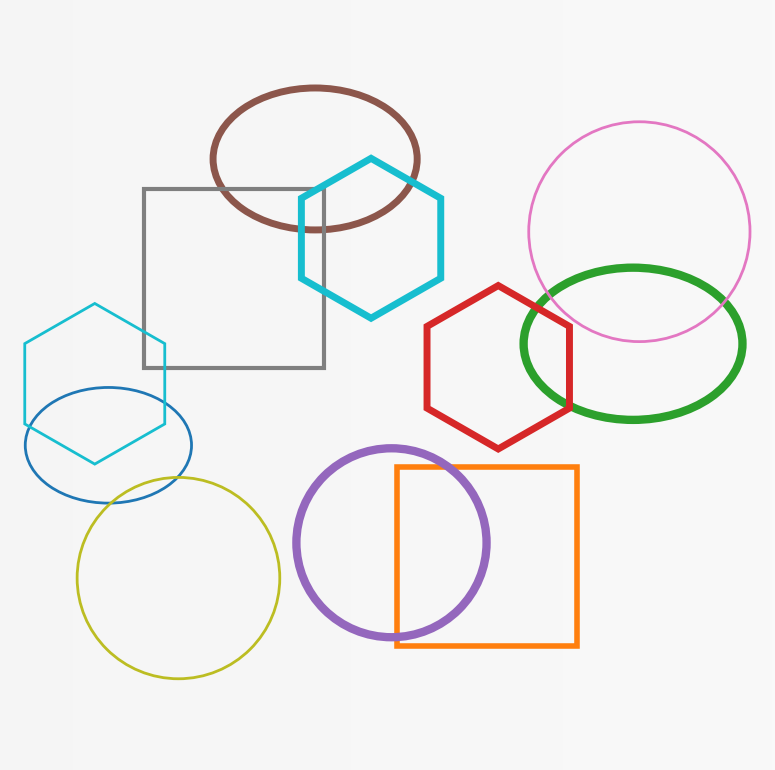[{"shape": "oval", "thickness": 1, "radius": 0.54, "center": [0.14, 0.422]}, {"shape": "square", "thickness": 2, "radius": 0.58, "center": [0.629, 0.278]}, {"shape": "oval", "thickness": 3, "radius": 0.71, "center": [0.817, 0.554]}, {"shape": "hexagon", "thickness": 2.5, "radius": 0.53, "center": [0.643, 0.523]}, {"shape": "circle", "thickness": 3, "radius": 0.61, "center": [0.505, 0.295]}, {"shape": "oval", "thickness": 2.5, "radius": 0.66, "center": [0.407, 0.794]}, {"shape": "circle", "thickness": 1, "radius": 0.71, "center": [0.825, 0.699]}, {"shape": "square", "thickness": 1.5, "radius": 0.58, "center": [0.302, 0.638]}, {"shape": "circle", "thickness": 1, "radius": 0.65, "center": [0.23, 0.249]}, {"shape": "hexagon", "thickness": 2.5, "radius": 0.52, "center": [0.479, 0.691]}, {"shape": "hexagon", "thickness": 1, "radius": 0.52, "center": [0.122, 0.502]}]